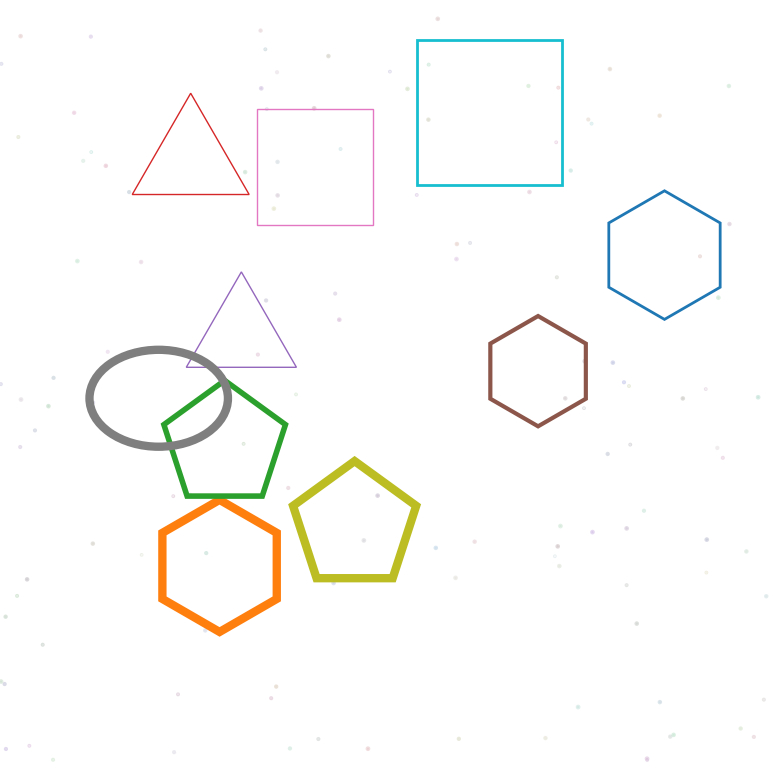[{"shape": "hexagon", "thickness": 1, "radius": 0.42, "center": [0.863, 0.669]}, {"shape": "hexagon", "thickness": 3, "radius": 0.43, "center": [0.285, 0.265]}, {"shape": "pentagon", "thickness": 2, "radius": 0.42, "center": [0.292, 0.423]}, {"shape": "triangle", "thickness": 0.5, "radius": 0.44, "center": [0.248, 0.791]}, {"shape": "triangle", "thickness": 0.5, "radius": 0.41, "center": [0.313, 0.564]}, {"shape": "hexagon", "thickness": 1.5, "radius": 0.36, "center": [0.699, 0.518]}, {"shape": "square", "thickness": 0.5, "radius": 0.38, "center": [0.409, 0.783]}, {"shape": "oval", "thickness": 3, "radius": 0.45, "center": [0.206, 0.483]}, {"shape": "pentagon", "thickness": 3, "radius": 0.42, "center": [0.461, 0.317]}, {"shape": "square", "thickness": 1, "radius": 0.47, "center": [0.635, 0.854]}]